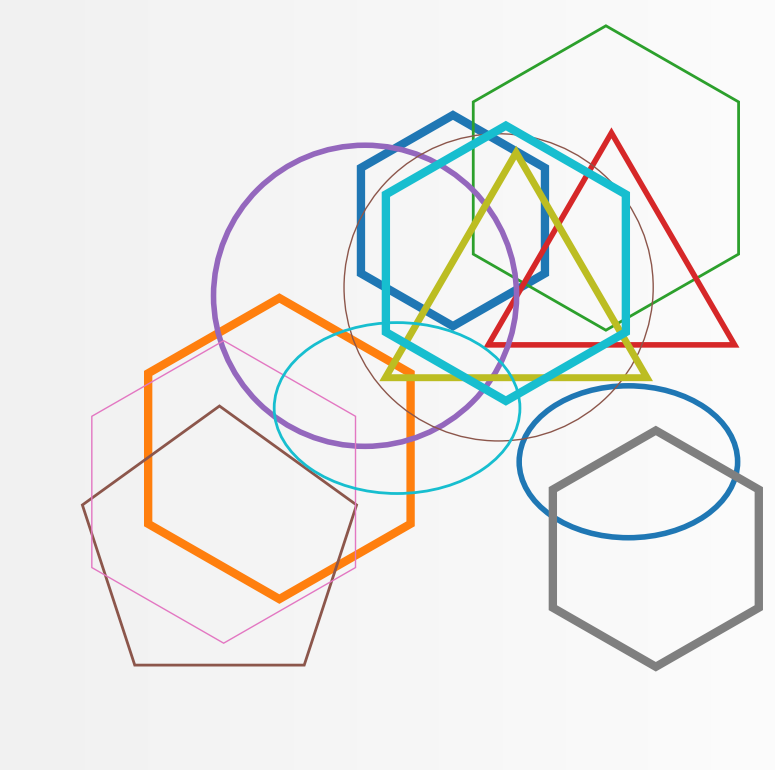[{"shape": "oval", "thickness": 2, "radius": 0.7, "center": [0.811, 0.4]}, {"shape": "hexagon", "thickness": 3, "radius": 0.69, "center": [0.584, 0.713]}, {"shape": "hexagon", "thickness": 3, "radius": 0.98, "center": [0.36, 0.417]}, {"shape": "hexagon", "thickness": 1, "radius": 0.99, "center": [0.782, 0.769]}, {"shape": "triangle", "thickness": 2, "radius": 0.92, "center": [0.789, 0.644]}, {"shape": "circle", "thickness": 2, "radius": 0.98, "center": [0.471, 0.616]}, {"shape": "pentagon", "thickness": 1, "radius": 0.93, "center": [0.283, 0.287]}, {"shape": "circle", "thickness": 0.5, "radius": 1.0, "center": [0.643, 0.627]}, {"shape": "hexagon", "thickness": 0.5, "radius": 0.98, "center": [0.289, 0.361]}, {"shape": "hexagon", "thickness": 3, "radius": 0.77, "center": [0.846, 0.287]}, {"shape": "triangle", "thickness": 2.5, "radius": 0.97, "center": [0.666, 0.607]}, {"shape": "hexagon", "thickness": 3, "radius": 0.89, "center": [0.653, 0.658]}, {"shape": "oval", "thickness": 1, "radius": 0.79, "center": [0.512, 0.47]}]